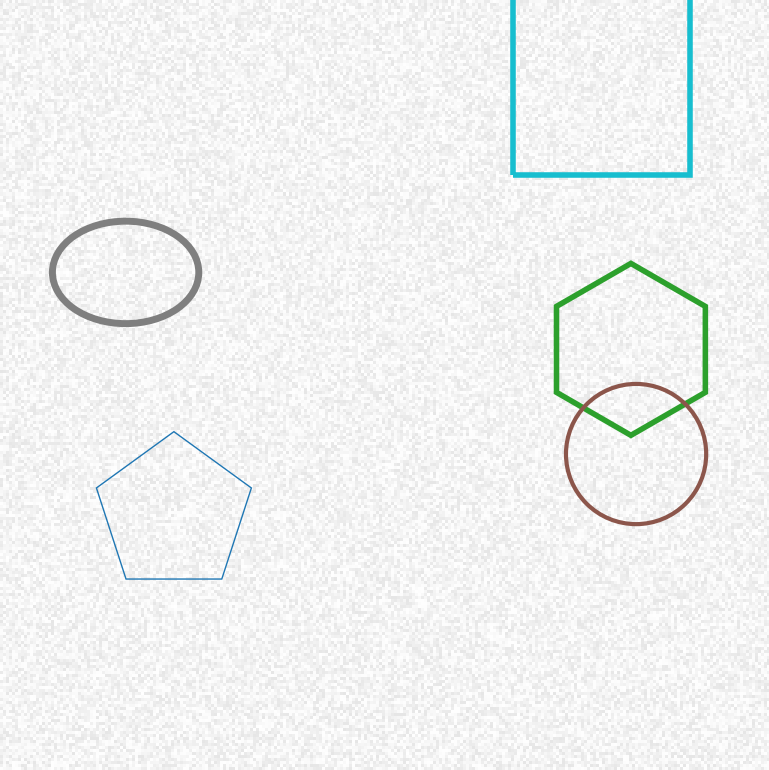[{"shape": "pentagon", "thickness": 0.5, "radius": 0.53, "center": [0.226, 0.334]}, {"shape": "hexagon", "thickness": 2, "radius": 0.56, "center": [0.819, 0.546]}, {"shape": "circle", "thickness": 1.5, "radius": 0.46, "center": [0.826, 0.41]}, {"shape": "oval", "thickness": 2.5, "radius": 0.48, "center": [0.163, 0.646]}, {"shape": "square", "thickness": 2, "radius": 0.57, "center": [0.781, 0.887]}]